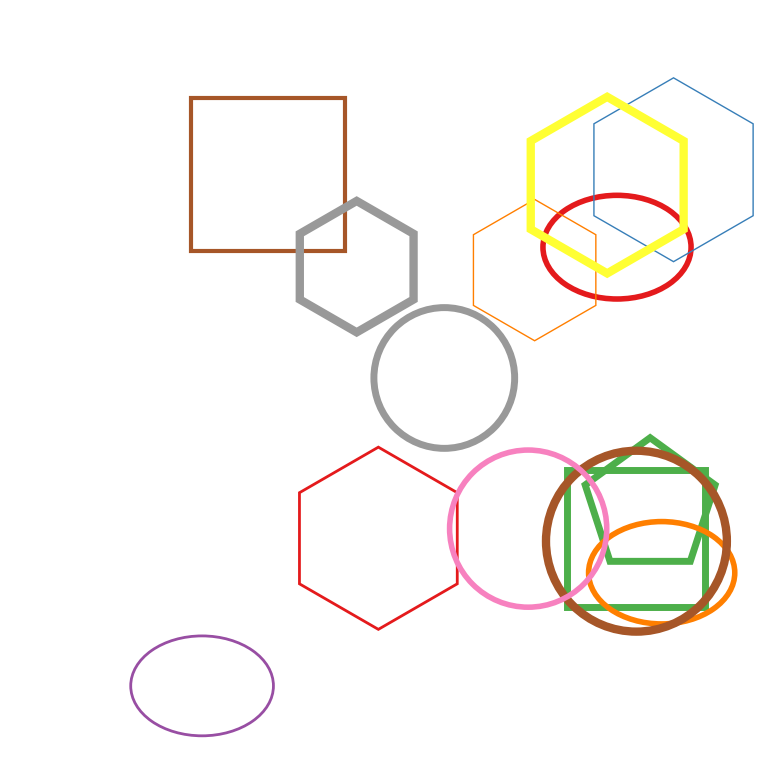[{"shape": "hexagon", "thickness": 1, "radius": 0.59, "center": [0.491, 0.301]}, {"shape": "oval", "thickness": 2, "radius": 0.48, "center": [0.801, 0.679]}, {"shape": "hexagon", "thickness": 0.5, "radius": 0.6, "center": [0.875, 0.78]}, {"shape": "pentagon", "thickness": 2.5, "radius": 0.44, "center": [0.844, 0.343]}, {"shape": "square", "thickness": 2.5, "radius": 0.45, "center": [0.826, 0.301]}, {"shape": "oval", "thickness": 1, "radius": 0.46, "center": [0.262, 0.109]}, {"shape": "hexagon", "thickness": 0.5, "radius": 0.46, "center": [0.694, 0.649]}, {"shape": "oval", "thickness": 2, "radius": 0.47, "center": [0.859, 0.256]}, {"shape": "hexagon", "thickness": 3, "radius": 0.57, "center": [0.789, 0.76]}, {"shape": "circle", "thickness": 3, "radius": 0.59, "center": [0.827, 0.297]}, {"shape": "square", "thickness": 1.5, "radius": 0.5, "center": [0.348, 0.773]}, {"shape": "circle", "thickness": 2, "radius": 0.51, "center": [0.686, 0.313]}, {"shape": "circle", "thickness": 2.5, "radius": 0.46, "center": [0.577, 0.509]}, {"shape": "hexagon", "thickness": 3, "radius": 0.43, "center": [0.463, 0.654]}]